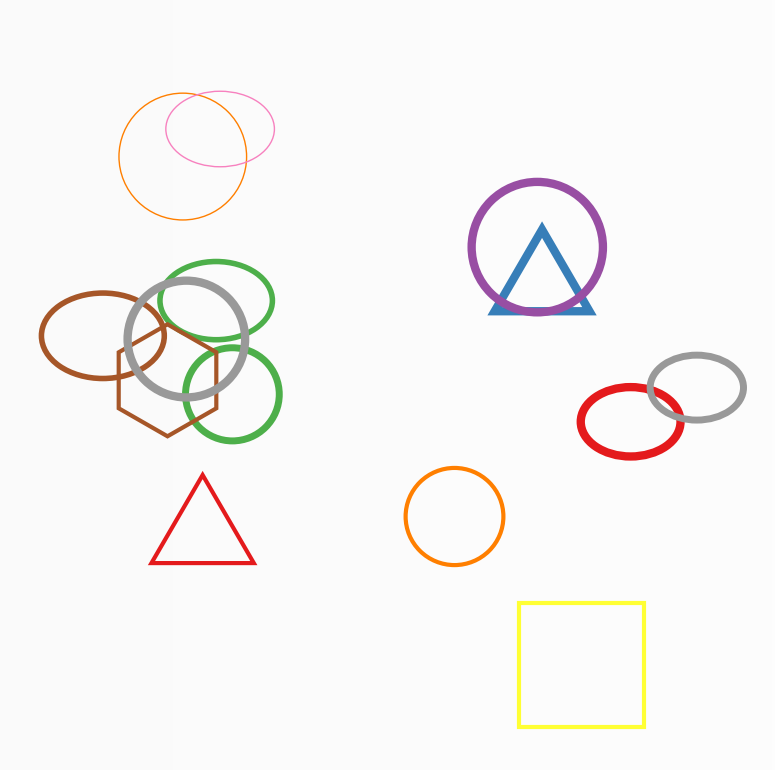[{"shape": "triangle", "thickness": 1.5, "radius": 0.38, "center": [0.261, 0.307]}, {"shape": "oval", "thickness": 3, "radius": 0.32, "center": [0.814, 0.452]}, {"shape": "triangle", "thickness": 3, "radius": 0.35, "center": [0.699, 0.631]}, {"shape": "oval", "thickness": 2, "radius": 0.36, "center": [0.279, 0.61]}, {"shape": "circle", "thickness": 2.5, "radius": 0.3, "center": [0.3, 0.488]}, {"shape": "circle", "thickness": 3, "radius": 0.42, "center": [0.693, 0.679]}, {"shape": "circle", "thickness": 0.5, "radius": 0.41, "center": [0.236, 0.797]}, {"shape": "circle", "thickness": 1.5, "radius": 0.32, "center": [0.586, 0.329]}, {"shape": "square", "thickness": 1.5, "radius": 0.4, "center": [0.75, 0.137]}, {"shape": "oval", "thickness": 2, "radius": 0.4, "center": [0.133, 0.564]}, {"shape": "hexagon", "thickness": 1.5, "radius": 0.36, "center": [0.216, 0.506]}, {"shape": "oval", "thickness": 0.5, "radius": 0.35, "center": [0.284, 0.832]}, {"shape": "circle", "thickness": 3, "radius": 0.38, "center": [0.24, 0.56]}, {"shape": "oval", "thickness": 2.5, "radius": 0.3, "center": [0.899, 0.497]}]